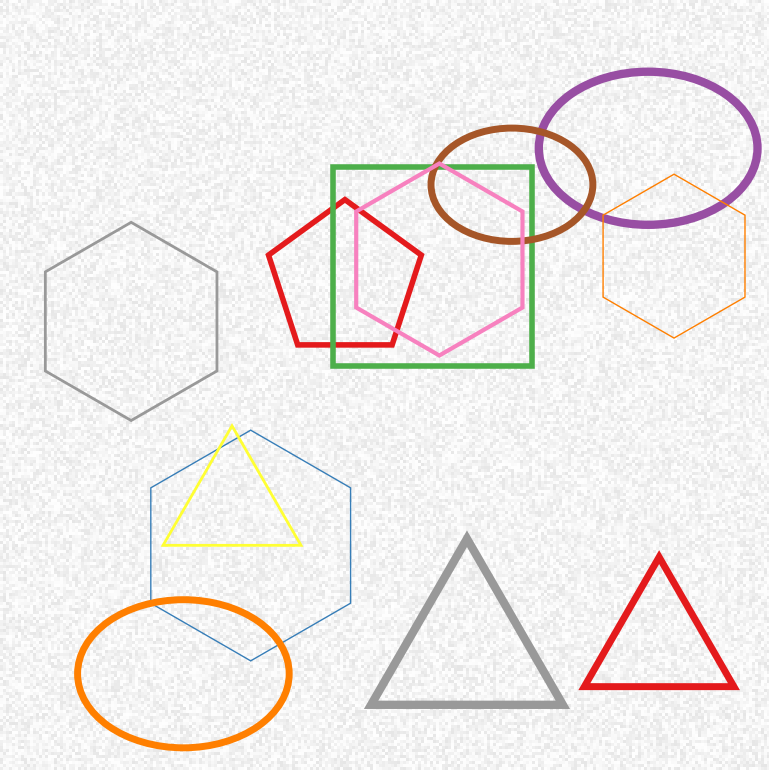[{"shape": "pentagon", "thickness": 2, "radius": 0.52, "center": [0.448, 0.636]}, {"shape": "triangle", "thickness": 2.5, "radius": 0.56, "center": [0.856, 0.164]}, {"shape": "hexagon", "thickness": 0.5, "radius": 0.75, "center": [0.326, 0.292]}, {"shape": "square", "thickness": 2, "radius": 0.65, "center": [0.561, 0.654]}, {"shape": "oval", "thickness": 3, "radius": 0.71, "center": [0.842, 0.807]}, {"shape": "hexagon", "thickness": 0.5, "radius": 0.53, "center": [0.875, 0.667]}, {"shape": "oval", "thickness": 2.5, "radius": 0.69, "center": [0.238, 0.125]}, {"shape": "triangle", "thickness": 1, "radius": 0.52, "center": [0.301, 0.344]}, {"shape": "oval", "thickness": 2.5, "radius": 0.53, "center": [0.665, 0.76]}, {"shape": "hexagon", "thickness": 1.5, "radius": 0.62, "center": [0.571, 0.663]}, {"shape": "hexagon", "thickness": 1, "radius": 0.64, "center": [0.17, 0.583]}, {"shape": "triangle", "thickness": 3, "radius": 0.72, "center": [0.606, 0.157]}]